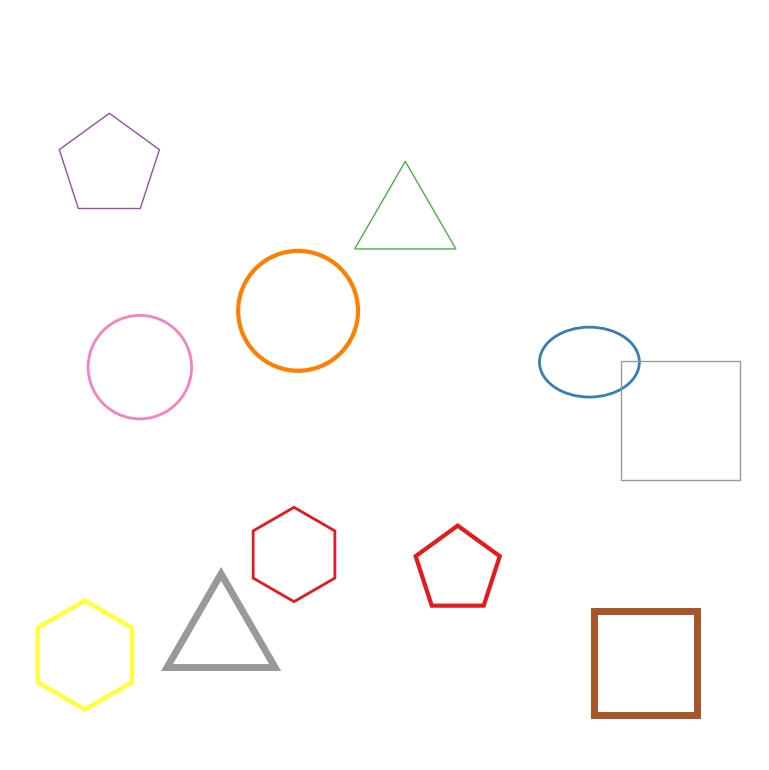[{"shape": "pentagon", "thickness": 1.5, "radius": 0.29, "center": [0.594, 0.26]}, {"shape": "hexagon", "thickness": 1, "radius": 0.31, "center": [0.382, 0.28]}, {"shape": "oval", "thickness": 1, "radius": 0.32, "center": [0.765, 0.53]}, {"shape": "triangle", "thickness": 0.5, "radius": 0.38, "center": [0.526, 0.715]}, {"shape": "pentagon", "thickness": 0.5, "radius": 0.34, "center": [0.142, 0.785]}, {"shape": "circle", "thickness": 1.5, "radius": 0.39, "center": [0.387, 0.596]}, {"shape": "hexagon", "thickness": 1.5, "radius": 0.35, "center": [0.11, 0.149]}, {"shape": "square", "thickness": 2.5, "radius": 0.34, "center": [0.838, 0.139]}, {"shape": "circle", "thickness": 1, "radius": 0.34, "center": [0.182, 0.523]}, {"shape": "square", "thickness": 0.5, "radius": 0.39, "center": [0.883, 0.454]}, {"shape": "triangle", "thickness": 2.5, "radius": 0.41, "center": [0.287, 0.174]}]